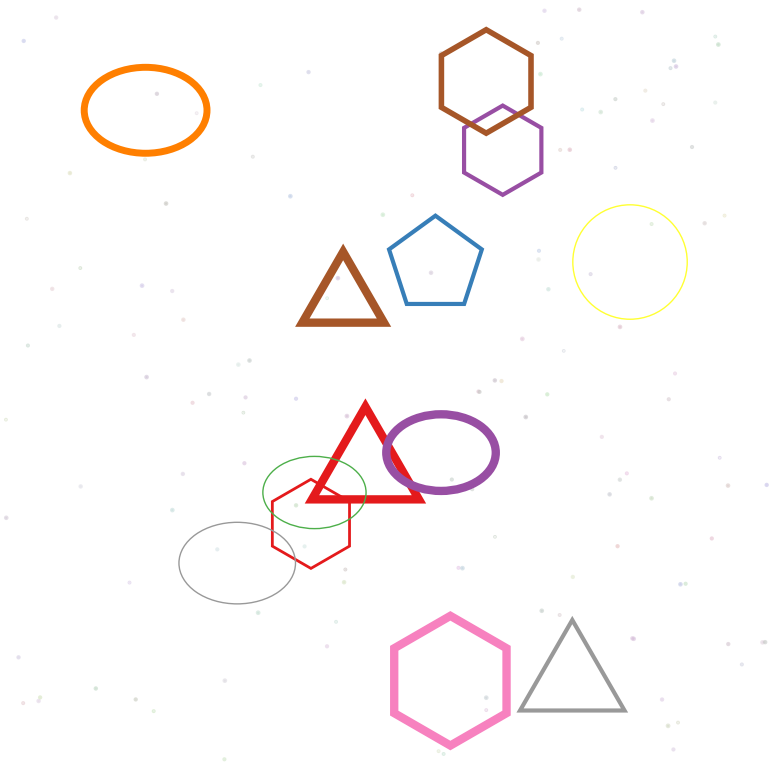[{"shape": "hexagon", "thickness": 1, "radius": 0.29, "center": [0.404, 0.32]}, {"shape": "triangle", "thickness": 3, "radius": 0.4, "center": [0.475, 0.392]}, {"shape": "pentagon", "thickness": 1.5, "radius": 0.32, "center": [0.566, 0.657]}, {"shape": "oval", "thickness": 0.5, "radius": 0.34, "center": [0.408, 0.36]}, {"shape": "oval", "thickness": 3, "radius": 0.36, "center": [0.573, 0.412]}, {"shape": "hexagon", "thickness": 1.5, "radius": 0.29, "center": [0.653, 0.805]}, {"shape": "oval", "thickness": 2.5, "radius": 0.4, "center": [0.189, 0.857]}, {"shape": "circle", "thickness": 0.5, "radius": 0.37, "center": [0.818, 0.66]}, {"shape": "hexagon", "thickness": 2, "radius": 0.34, "center": [0.631, 0.894]}, {"shape": "triangle", "thickness": 3, "radius": 0.31, "center": [0.446, 0.612]}, {"shape": "hexagon", "thickness": 3, "radius": 0.42, "center": [0.585, 0.116]}, {"shape": "oval", "thickness": 0.5, "radius": 0.38, "center": [0.308, 0.269]}, {"shape": "triangle", "thickness": 1.5, "radius": 0.39, "center": [0.743, 0.116]}]